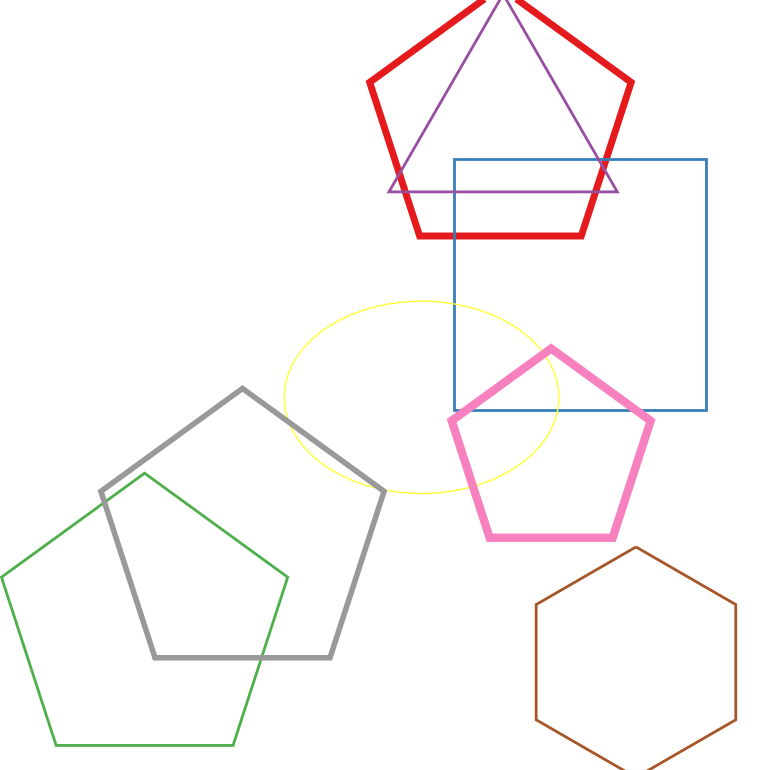[{"shape": "pentagon", "thickness": 2.5, "radius": 0.89, "center": [0.65, 0.838]}, {"shape": "square", "thickness": 1, "radius": 0.82, "center": [0.753, 0.63]}, {"shape": "pentagon", "thickness": 1, "radius": 0.98, "center": [0.188, 0.19]}, {"shape": "triangle", "thickness": 1, "radius": 0.86, "center": [0.653, 0.836]}, {"shape": "oval", "thickness": 0.5, "radius": 0.89, "center": [0.547, 0.484]}, {"shape": "hexagon", "thickness": 1, "radius": 0.75, "center": [0.826, 0.14]}, {"shape": "pentagon", "thickness": 3, "radius": 0.68, "center": [0.716, 0.412]}, {"shape": "pentagon", "thickness": 2, "radius": 0.97, "center": [0.315, 0.302]}]